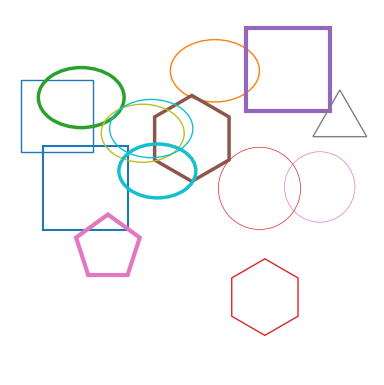[{"shape": "square", "thickness": 1.5, "radius": 0.55, "center": [0.222, 0.512]}, {"shape": "square", "thickness": 1, "radius": 0.47, "center": [0.149, 0.699]}, {"shape": "oval", "thickness": 1, "radius": 0.58, "center": [0.558, 0.816]}, {"shape": "oval", "thickness": 2.5, "radius": 0.56, "center": [0.211, 0.747]}, {"shape": "circle", "thickness": 0.5, "radius": 0.53, "center": [0.674, 0.511]}, {"shape": "hexagon", "thickness": 1, "radius": 0.5, "center": [0.688, 0.228]}, {"shape": "square", "thickness": 3, "radius": 0.54, "center": [0.748, 0.819]}, {"shape": "hexagon", "thickness": 2.5, "radius": 0.56, "center": [0.498, 0.64]}, {"shape": "pentagon", "thickness": 3, "radius": 0.43, "center": [0.28, 0.356]}, {"shape": "circle", "thickness": 0.5, "radius": 0.46, "center": [0.83, 0.514]}, {"shape": "triangle", "thickness": 1, "radius": 0.4, "center": [0.883, 0.685]}, {"shape": "oval", "thickness": 1, "radius": 0.54, "center": [0.371, 0.654]}, {"shape": "oval", "thickness": 1, "radius": 0.54, "center": [0.393, 0.666]}, {"shape": "oval", "thickness": 2.5, "radius": 0.5, "center": [0.409, 0.556]}]